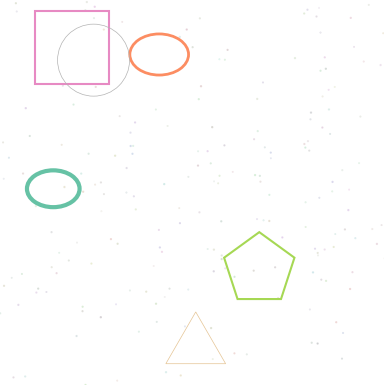[{"shape": "oval", "thickness": 3, "radius": 0.34, "center": [0.138, 0.51]}, {"shape": "oval", "thickness": 2, "radius": 0.38, "center": [0.413, 0.858]}, {"shape": "square", "thickness": 1.5, "radius": 0.48, "center": [0.187, 0.876]}, {"shape": "pentagon", "thickness": 1.5, "radius": 0.48, "center": [0.673, 0.301]}, {"shape": "triangle", "thickness": 0.5, "radius": 0.45, "center": [0.508, 0.1]}, {"shape": "circle", "thickness": 0.5, "radius": 0.47, "center": [0.243, 0.844]}]